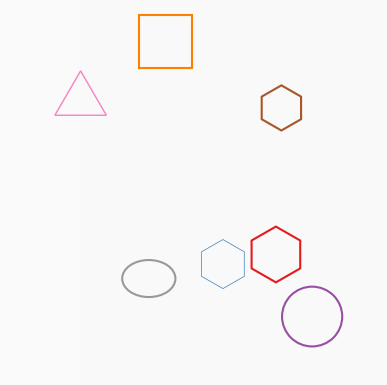[{"shape": "hexagon", "thickness": 1.5, "radius": 0.36, "center": [0.712, 0.339]}, {"shape": "hexagon", "thickness": 0.5, "radius": 0.32, "center": [0.575, 0.314]}, {"shape": "circle", "thickness": 1.5, "radius": 0.39, "center": [0.806, 0.178]}, {"shape": "square", "thickness": 1.5, "radius": 0.34, "center": [0.428, 0.892]}, {"shape": "hexagon", "thickness": 1.5, "radius": 0.29, "center": [0.726, 0.72]}, {"shape": "triangle", "thickness": 1, "radius": 0.38, "center": [0.208, 0.739]}, {"shape": "oval", "thickness": 1.5, "radius": 0.34, "center": [0.384, 0.277]}]